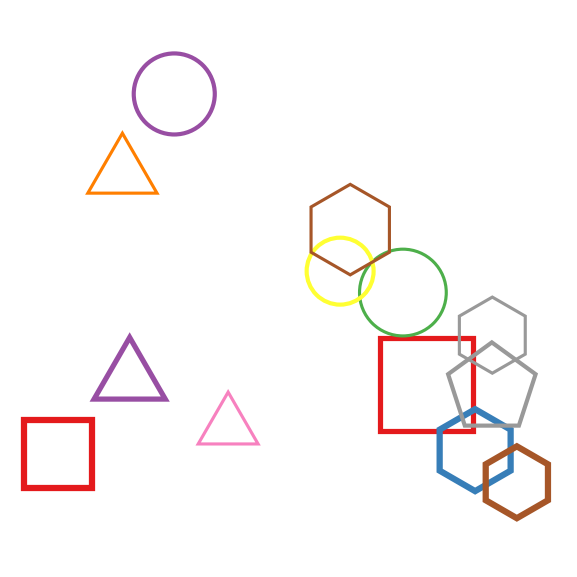[{"shape": "square", "thickness": 3, "radius": 0.29, "center": [0.101, 0.212]}, {"shape": "square", "thickness": 2.5, "radius": 0.4, "center": [0.738, 0.334]}, {"shape": "hexagon", "thickness": 3, "radius": 0.35, "center": [0.823, 0.22]}, {"shape": "circle", "thickness": 1.5, "radius": 0.38, "center": [0.698, 0.493]}, {"shape": "circle", "thickness": 2, "radius": 0.35, "center": [0.302, 0.836]}, {"shape": "triangle", "thickness": 2.5, "radius": 0.36, "center": [0.225, 0.344]}, {"shape": "triangle", "thickness": 1.5, "radius": 0.35, "center": [0.212, 0.699]}, {"shape": "circle", "thickness": 2, "radius": 0.29, "center": [0.589, 0.53]}, {"shape": "hexagon", "thickness": 3, "radius": 0.31, "center": [0.895, 0.164]}, {"shape": "hexagon", "thickness": 1.5, "radius": 0.39, "center": [0.606, 0.602]}, {"shape": "triangle", "thickness": 1.5, "radius": 0.3, "center": [0.395, 0.26]}, {"shape": "pentagon", "thickness": 2, "radius": 0.4, "center": [0.852, 0.327]}, {"shape": "hexagon", "thickness": 1.5, "radius": 0.33, "center": [0.852, 0.419]}]